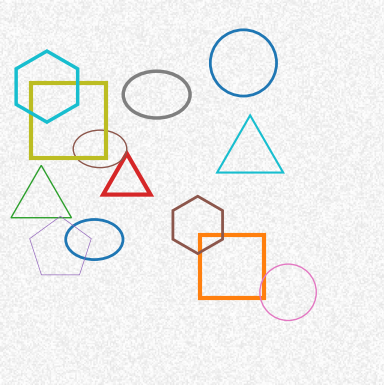[{"shape": "circle", "thickness": 2, "radius": 0.43, "center": [0.632, 0.837]}, {"shape": "oval", "thickness": 2, "radius": 0.37, "center": [0.245, 0.378]}, {"shape": "square", "thickness": 3, "radius": 0.41, "center": [0.603, 0.308]}, {"shape": "triangle", "thickness": 1, "radius": 0.45, "center": [0.107, 0.48]}, {"shape": "triangle", "thickness": 3, "radius": 0.36, "center": [0.329, 0.53]}, {"shape": "pentagon", "thickness": 0.5, "radius": 0.42, "center": [0.157, 0.354]}, {"shape": "hexagon", "thickness": 2, "radius": 0.37, "center": [0.514, 0.416]}, {"shape": "oval", "thickness": 1, "radius": 0.35, "center": [0.26, 0.613]}, {"shape": "circle", "thickness": 1, "radius": 0.37, "center": [0.748, 0.241]}, {"shape": "oval", "thickness": 2.5, "radius": 0.43, "center": [0.407, 0.754]}, {"shape": "square", "thickness": 3, "radius": 0.49, "center": [0.178, 0.687]}, {"shape": "hexagon", "thickness": 2.5, "radius": 0.46, "center": [0.122, 0.775]}, {"shape": "triangle", "thickness": 1.5, "radius": 0.5, "center": [0.65, 0.601]}]